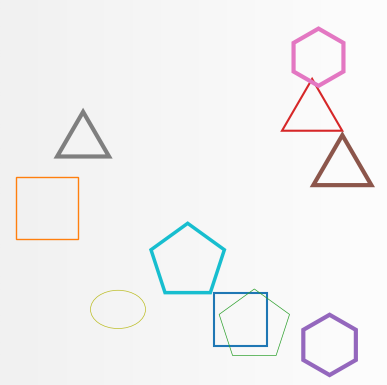[{"shape": "square", "thickness": 1.5, "radius": 0.34, "center": [0.62, 0.17]}, {"shape": "square", "thickness": 1, "radius": 0.4, "center": [0.122, 0.461]}, {"shape": "pentagon", "thickness": 0.5, "radius": 0.48, "center": [0.656, 0.154]}, {"shape": "triangle", "thickness": 1.5, "radius": 0.45, "center": [0.805, 0.705]}, {"shape": "hexagon", "thickness": 3, "radius": 0.39, "center": [0.851, 0.104]}, {"shape": "triangle", "thickness": 3, "radius": 0.43, "center": [0.883, 0.562]}, {"shape": "hexagon", "thickness": 3, "radius": 0.37, "center": [0.822, 0.851]}, {"shape": "triangle", "thickness": 3, "radius": 0.39, "center": [0.214, 0.632]}, {"shape": "oval", "thickness": 0.5, "radius": 0.36, "center": [0.305, 0.196]}, {"shape": "pentagon", "thickness": 2.5, "radius": 0.5, "center": [0.484, 0.32]}]